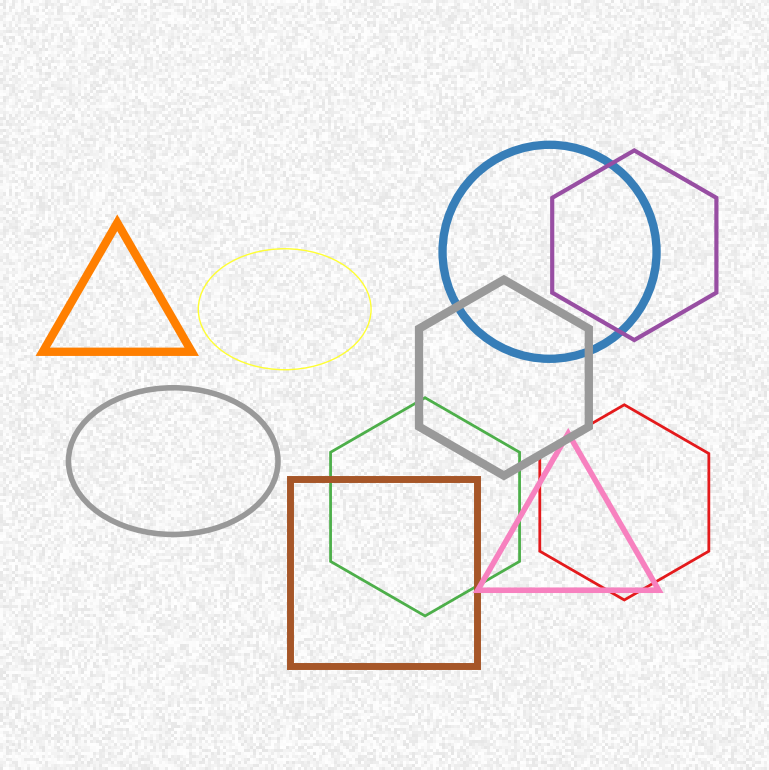[{"shape": "hexagon", "thickness": 1, "radius": 0.63, "center": [0.811, 0.348]}, {"shape": "circle", "thickness": 3, "radius": 0.69, "center": [0.714, 0.673]}, {"shape": "hexagon", "thickness": 1, "radius": 0.71, "center": [0.552, 0.342]}, {"shape": "hexagon", "thickness": 1.5, "radius": 0.62, "center": [0.824, 0.681]}, {"shape": "triangle", "thickness": 3, "radius": 0.56, "center": [0.152, 0.599]}, {"shape": "oval", "thickness": 0.5, "radius": 0.56, "center": [0.37, 0.598]}, {"shape": "square", "thickness": 2.5, "radius": 0.61, "center": [0.498, 0.257]}, {"shape": "triangle", "thickness": 2, "radius": 0.68, "center": [0.738, 0.301]}, {"shape": "oval", "thickness": 2, "radius": 0.68, "center": [0.225, 0.401]}, {"shape": "hexagon", "thickness": 3, "radius": 0.64, "center": [0.654, 0.51]}]